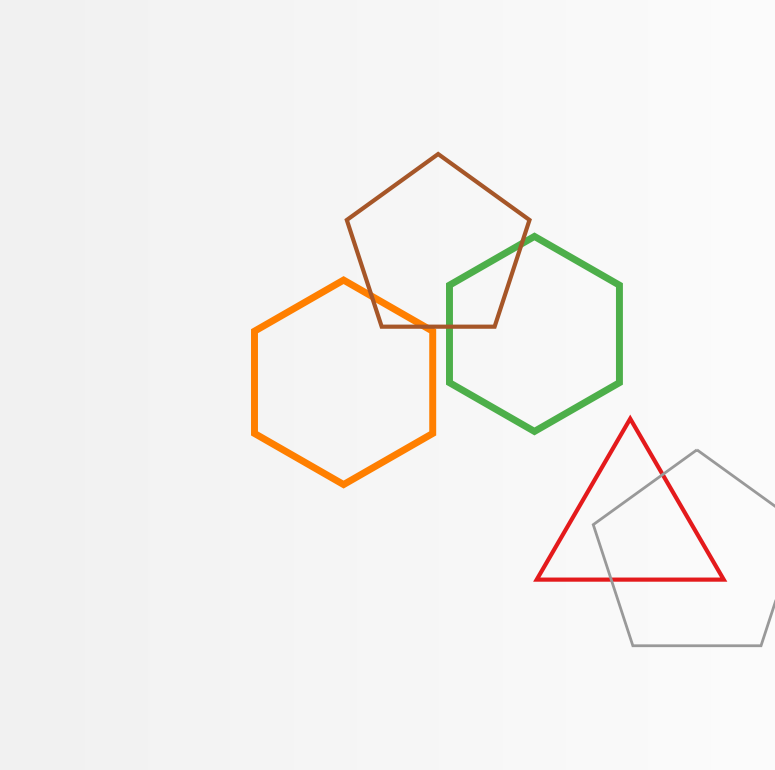[{"shape": "triangle", "thickness": 1.5, "radius": 0.7, "center": [0.813, 0.317]}, {"shape": "hexagon", "thickness": 2.5, "radius": 0.63, "center": [0.69, 0.566]}, {"shape": "hexagon", "thickness": 2.5, "radius": 0.66, "center": [0.443, 0.503]}, {"shape": "pentagon", "thickness": 1.5, "radius": 0.62, "center": [0.565, 0.676]}, {"shape": "pentagon", "thickness": 1, "radius": 0.7, "center": [0.899, 0.275]}]